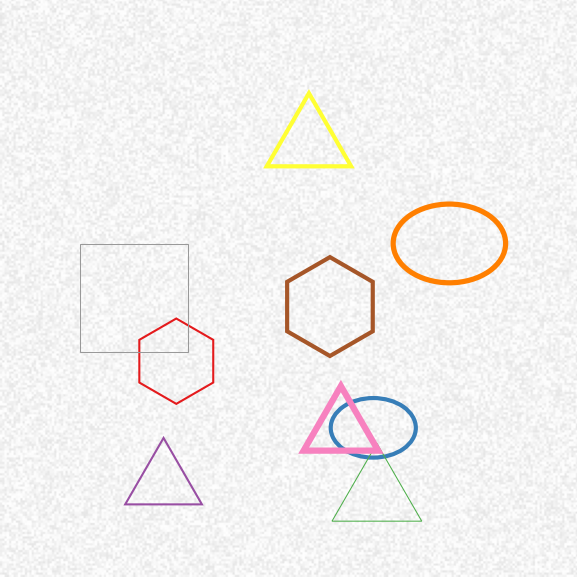[{"shape": "hexagon", "thickness": 1, "radius": 0.37, "center": [0.305, 0.374]}, {"shape": "oval", "thickness": 2, "radius": 0.37, "center": [0.646, 0.258]}, {"shape": "triangle", "thickness": 0.5, "radius": 0.45, "center": [0.653, 0.142]}, {"shape": "triangle", "thickness": 1, "radius": 0.38, "center": [0.283, 0.164]}, {"shape": "oval", "thickness": 2.5, "radius": 0.49, "center": [0.778, 0.578]}, {"shape": "triangle", "thickness": 2, "radius": 0.42, "center": [0.535, 0.753]}, {"shape": "hexagon", "thickness": 2, "radius": 0.43, "center": [0.571, 0.468]}, {"shape": "triangle", "thickness": 3, "radius": 0.37, "center": [0.59, 0.256]}, {"shape": "square", "thickness": 0.5, "radius": 0.47, "center": [0.232, 0.483]}]